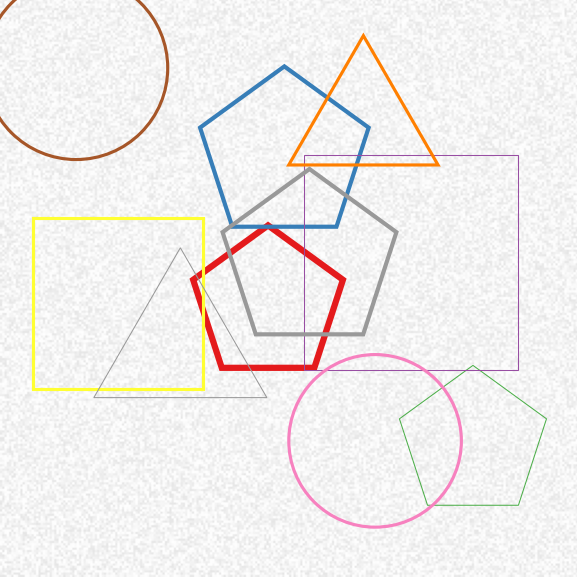[{"shape": "pentagon", "thickness": 3, "radius": 0.68, "center": [0.464, 0.473]}, {"shape": "pentagon", "thickness": 2, "radius": 0.77, "center": [0.492, 0.731]}, {"shape": "pentagon", "thickness": 0.5, "radius": 0.67, "center": [0.819, 0.233]}, {"shape": "square", "thickness": 0.5, "radius": 0.93, "center": [0.711, 0.544]}, {"shape": "triangle", "thickness": 1.5, "radius": 0.75, "center": [0.629, 0.788]}, {"shape": "square", "thickness": 1.5, "radius": 0.74, "center": [0.204, 0.473]}, {"shape": "circle", "thickness": 1.5, "radius": 0.79, "center": [0.132, 0.881]}, {"shape": "circle", "thickness": 1.5, "radius": 0.75, "center": [0.65, 0.236]}, {"shape": "pentagon", "thickness": 2, "radius": 0.79, "center": [0.536, 0.548]}, {"shape": "triangle", "thickness": 0.5, "radius": 0.86, "center": [0.312, 0.397]}]